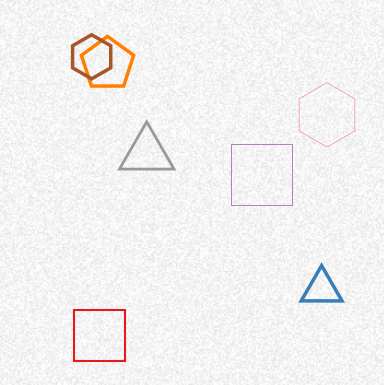[{"shape": "square", "thickness": 1.5, "radius": 0.33, "center": [0.259, 0.129]}, {"shape": "triangle", "thickness": 2.5, "radius": 0.31, "center": [0.835, 0.249]}, {"shape": "square", "thickness": 0.5, "radius": 0.4, "center": [0.68, 0.546]}, {"shape": "pentagon", "thickness": 2.5, "radius": 0.36, "center": [0.279, 0.834]}, {"shape": "hexagon", "thickness": 2.5, "radius": 0.29, "center": [0.238, 0.852]}, {"shape": "hexagon", "thickness": 0.5, "radius": 0.42, "center": [0.849, 0.702]}, {"shape": "triangle", "thickness": 2, "radius": 0.41, "center": [0.381, 0.602]}]